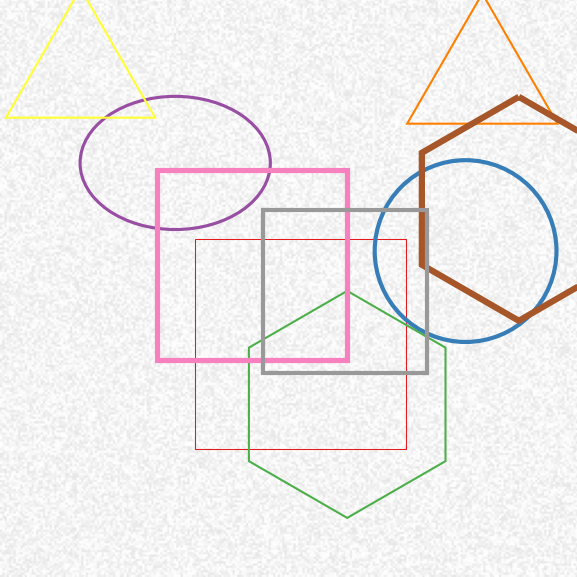[{"shape": "square", "thickness": 0.5, "radius": 0.91, "center": [0.521, 0.403]}, {"shape": "circle", "thickness": 2, "radius": 0.79, "center": [0.806, 0.564]}, {"shape": "hexagon", "thickness": 1, "radius": 0.98, "center": [0.601, 0.299]}, {"shape": "oval", "thickness": 1.5, "radius": 0.82, "center": [0.303, 0.717]}, {"shape": "triangle", "thickness": 1, "radius": 0.75, "center": [0.835, 0.86]}, {"shape": "triangle", "thickness": 1, "radius": 0.75, "center": [0.14, 0.87]}, {"shape": "hexagon", "thickness": 3, "radius": 0.97, "center": [0.898, 0.638]}, {"shape": "square", "thickness": 2.5, "radius": 0.82, "center": [0.436, 0.541]}, {"shape": "square", "thickness": 2, "radius": 0.71, "center": [0.597, 0.494]}]